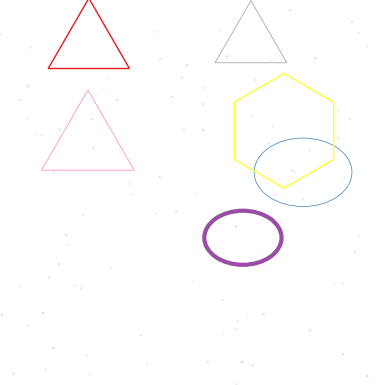[{"shape": "triangle", "thickness": 1, "radius": 0.61, "center": [0.231, 0.883]}, {"shape": "oval", "thickness": 0.5, "radius": 0.64, "center": [0.787, 0.552]}, {"shape": "oval", "thickness": 3, "radius": 0.5, "center": [0.631, 0.382]}, {"shape": "hexagon", "thickness": 1, "radius": 0.74, "center": [0.738, 0.66]}, {"shape": "triangle", "thickness": 0.5, "radius": 0.69, "center": [0.228, 0.628]}, {"shape": "triangle", "thickness": 0.5, "radius": 0.54, "center": [0.652, 0.891]}]